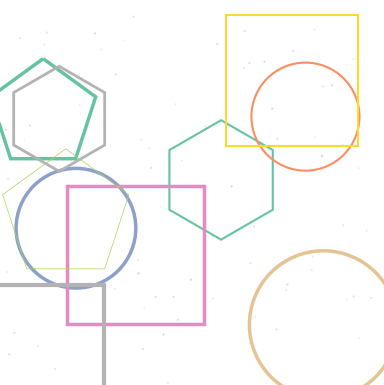[{"shape": "hexagon", "thickness": 1.5, "radius": 0.78, "center": [0.574, 0.533]}, {"shape": "pentagon", "thickness": 2.5, "radius": 0.72, "center": [0.112, 0.704]}, {"shape": "circle", "thickness": 1.5, "radius": 0.7, "center": [0.793, 0.697]}, {"shape": "circle", "thickness": 2.5, "radius": 0.78, "center": [0.197, 0.407]}, {"shape": "square", "thickness": 2.5, "radius": 0.9, "center": [0.352, 0.338]}, {"shape": "pentagon", "thickness": 0.5, "radius": 0.86, "center": [0.171, 0.441]}, {"shape": "square", "thickness": 1.5, "radius": 0.86, "center": [0.758, 0.791]}, {"shape": "circle", "thickness": 2.5, "radius": 0.96, "center": [0.84, 0.157]}, {"shape": "square", "thickness": 3, "radius": 0.75, "center": [0.12, 0.11]}, {"shape": "hexagon", "thickness": 2, "radius": 0.68, "center": [0.154, 0.691]}]